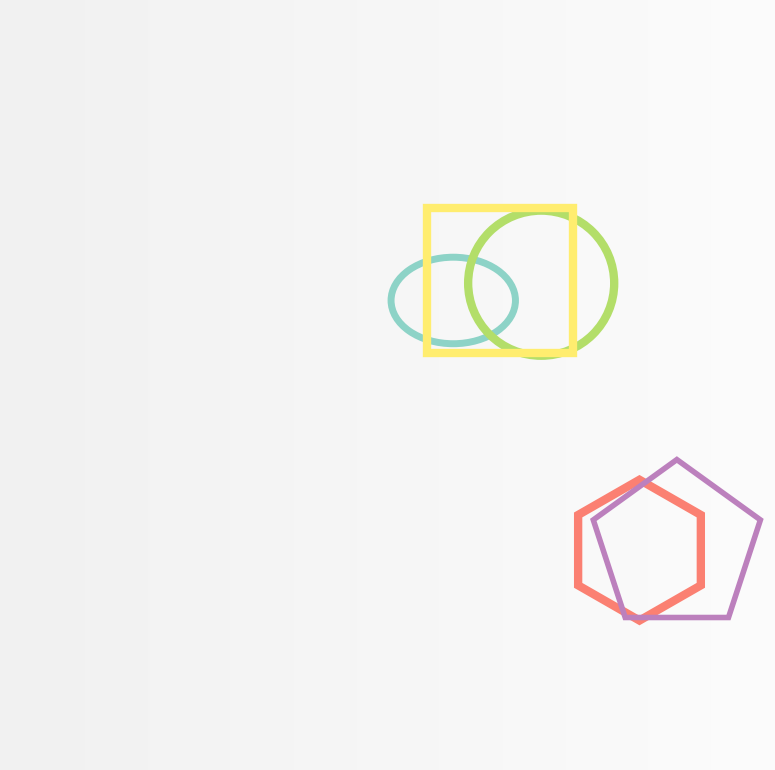[{"shape": "oval", "thickness": 2.5, "radius": 0.4, "center": [0.585, 0.61]}, {"shape": "hexagon", "thickness": 3, "radius": 0.46, "center": [0.825, 0.286]}, {"shape": "circle", "thickness": 3, "radius": 0.47, "center": [0.698, 0.632]}, {"shape": "pentagon", "thickness": 2, "radius": 0.57, "center": [0.873, 0.29]}, {"shape": "square", "thickness": 3, "radius": 0.47, "center": [0.645, 0.636]}]